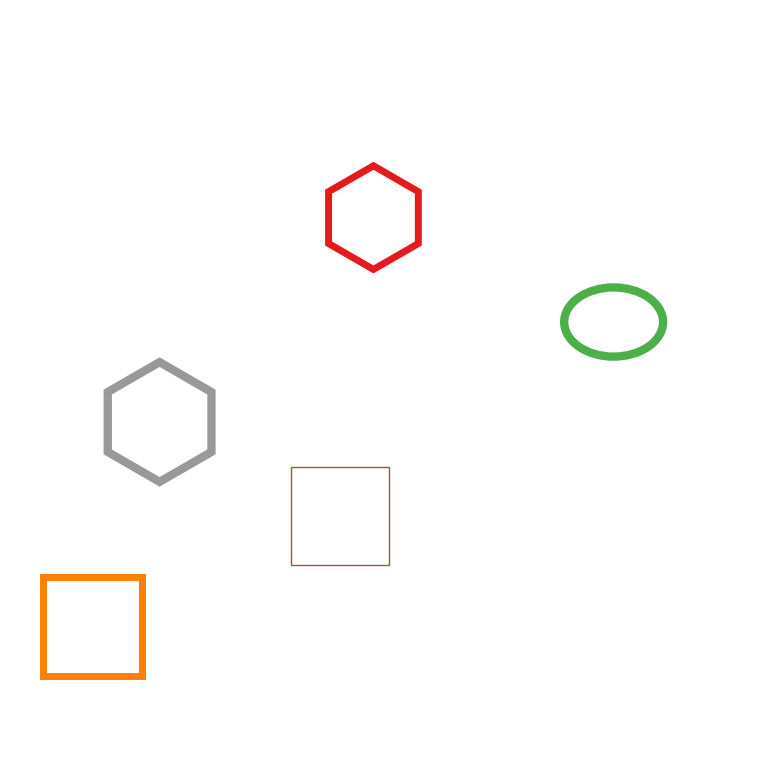[{"shape": "hexagon", "thickness": 2.5, "radius": 0.34, "center": [0.485, 0.717]}, {"shape": "oval", "thickness": 3, "radius": 0.32, "center": [0.797, 0.582]}, {"shape": "square", "thickness": 2.5, "radius": 0.32, "center": [0.12, 0.187]}, {"shape": "square", "thickness": 0.5, "radius": 0.32, "center": [0.442, 0.329]}, {"shape": "hexagon", "thickness": 3, "radius": 0.39, "center": [0.207, 0.452]}]